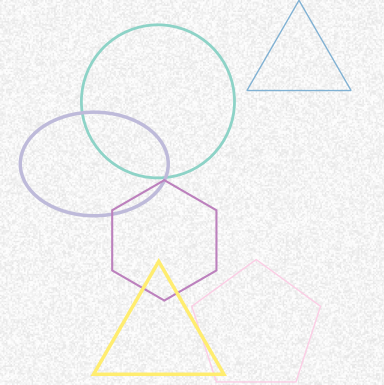[{"shape": "circle", "thickness": 2, "radius": 0.99, "center": [0.41, 0.737]}, {"shape": "oval", "thickness": 2.5, "radius": 0.96, "center": [0.245, 0.574]}, {"shape": "triangle", "thickness": 1, "radius": 0.78, "center": [0.777, 0.843]}, {"shape": "pentagon", "thickness": 1, "radius": 0.88, "center": [0.665, 0.15]}, {"shape": "hexagon", "thickness": 1.5, "radius": 0.78, "center": [0.427, 0.376]}, {"shape": "triangle", "thickness": 2.5, "radius": 0.98, "center": [0.412, 0.126]}]